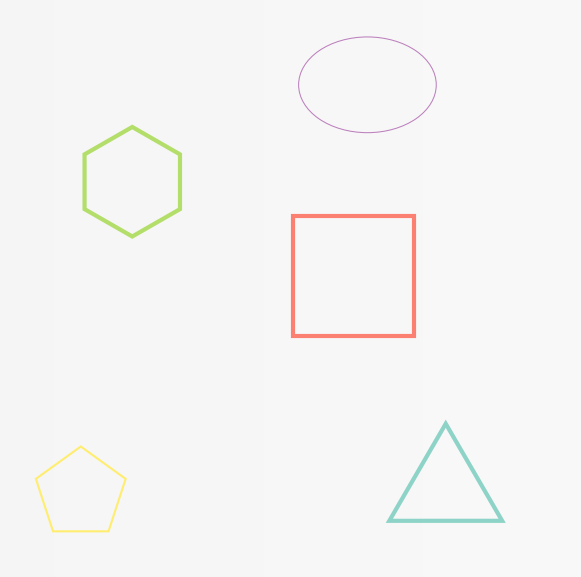[{"shape": "triangle", "thickness": 2, "radius": 0.56, "center": [0.767, 0.153]}, {"shape": "square", "thickness": 2, "radius": 0.52, "center": [0.608, 0.522]}, {"shape": "hexagon", "thickness": 2, "radius": 0.47, "center": [0.228, 0.684]}, {"shape": "oval", "thickness": 0.5, "radius": 0.59, "center": [0.632, 0.852]}, {"shape": "pentagon", "thickness": 1, "radius": 0.41, "center": [0.139, 0.145]}]